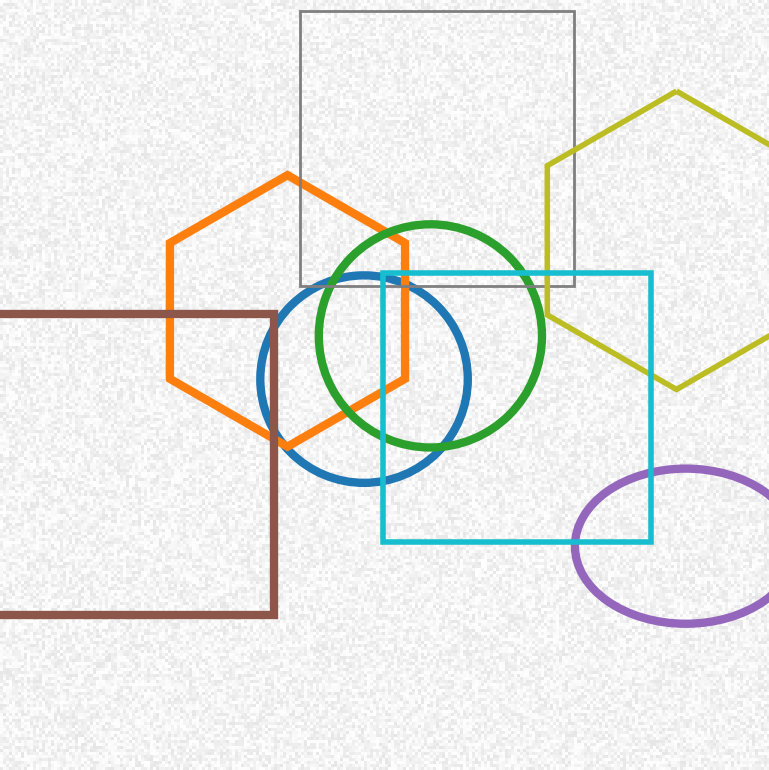[{"shape": "circle", "thickness": 3, "radius": 0.67, "center": [0.473, 0.508]}, {"shape": "hexagon", "thickness": 3, "radius": 0.88, "center": [0.373, 0.596]}, {"shape": "circle", "thickness": 3, "radius": 0.72, "center": [0.559, 0.564]}, {"shape": "oval", "thickness": 3, "radius": 0.72, "center": [0.891, 0.291]}, {"shape": "square", "thickness": 3, "radius": 0.98, "center": [0.161, 0.397]}, {"shape": "square", "thickness": 1, "radius": 0.89, "center": [0.568, 0.807]}, {"shape": "hexagon", "thickness": 2, "radius": 0.97, "center": [0.879, 0.688]}, {"shape": "square", "thickness": 2, "radius": 0.87, "center": [0.671, 0.471]}]